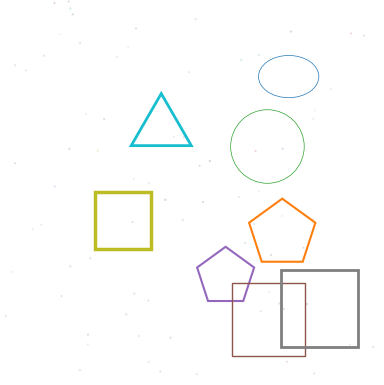[{"shape": "oval", "thickness": 0.5, "radius": 0.39, "center": [0.75, 0.801]}, {"shape": "pentagon", "thickness": 1.5, "radius": 0.45, "center": [0.733, 0.393]}, {"shape": "circle", "thickness": 0.5, "radius": 0.48, "center": [0.695, 0.619]}, {"shape": "pentagon", "thickness": 1.5, "radius": 0.39, "center": [0.586, 0.281]}, {"shape": "square", "thickness": 1, "radius": 0.48, "center": [0.698, 0.169]}, {"shape": "square", "thickness": 2, "radius": 0.5, "center": [0.83, 0.199]}, {"shape": "square", "thickness": 2.5, "radius": 0.37, "center": [0.32, 0.427]}, {"shape": "triangle", "thickness": 2, "radius": 0.45, "center": [0.419, 0.667]}]